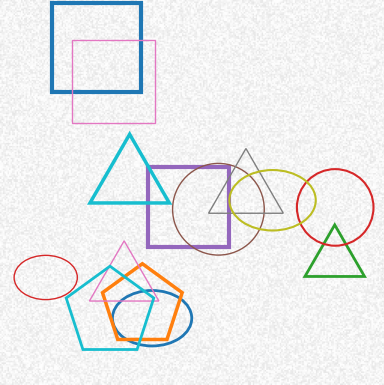[{"shape": "square", "thickness": 3, "radius": 0.58, "center": [0.251, 0.878]}, {"shape": "oval", "thickness": 2, "radius": 0.51, "center": [0.395, 0.173]}, {"shape": "pentagon", "thickness": 2.5, "radius": 0.54, "center": [0.37, 0.206]}, {"shape": "triangle", "thickness": 2, "radius": 0.45, "center": [0.869, 0.327]}, {"shape": "oval", "thickness": 1, "radius": 0.41, "center": [0.119, 0.279]}, {"shape": "circle", "thickness": 1.5, "radius": 0.5, "center": [0.871, 0.461]}, {"shape": "square", "thickness": 3, "radius": 0.52, "center": [0.489, 0.462]}, {"shape": "circle", "thickness": 1, "radius": 0.6, "center": [0.567, 0.456]}, {"shape": "square", "thickness": 1, "radius": 0.54, "center": [0.294, 0.788]}, {"shape": "triangle", "thickness": 1, "radius": 0.52, "center": [0.322, 0.27]}, {"shape": "triangle", "thickness": 1, "radius": 0.56, "center": [0.639, 0.502]}, {"shape": "oval", "thickness": 1.5, "radius": 0.56, "center": [0.708, 0.48]}, {"shape": "triangle", "thickness": 2.5, "radius": 0.59, "center": [0.337, 0.532]}, {"shape": "pentagon", "thickness": 2, "radius": 0.6, "center": [0.286, 0.189]}]